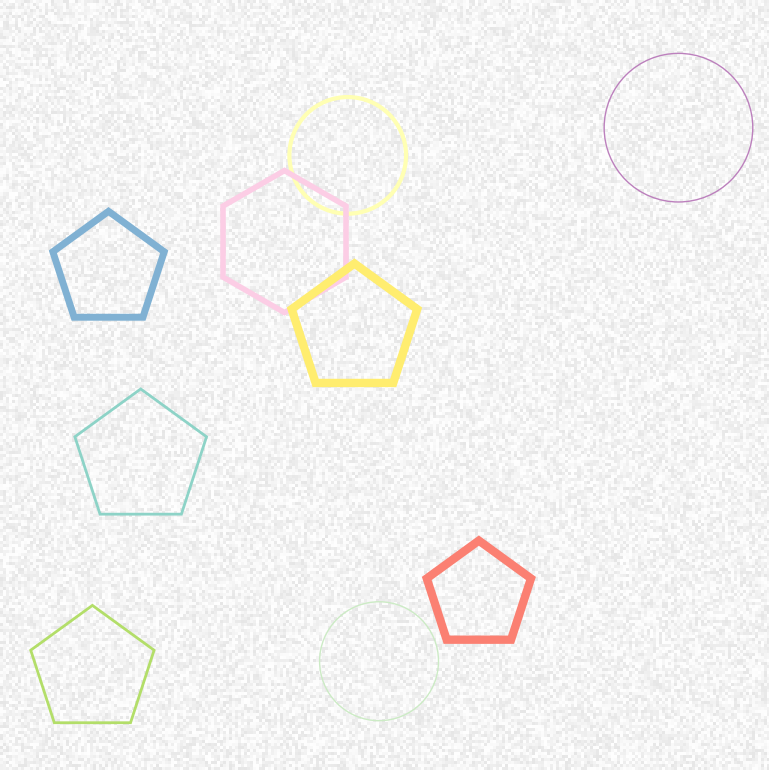[{"shape": "pentagon", "thickness": 1, "radius": 0.45, "center": [0.183, 0.405]}, {"shape": "circle", "thickness": 1.5, "radius": 0.38, "center": [0.452, 0.798]}, {"shape": "pentagon", "thickness": 3, "radius": 0.36, "center": [0.622, 0.227]}, {"shape": "pentagon", "thickness": 2.5, "radius": 0.38, "center": [0.141, 0.65]}, {"shape": "pentagon", "thickness": 1, "radius": 0.42, "center": [0.12, 0.13]}, {"shape": "hexagon", "thickness": 2, "radius": 0.46, "center": [0.369, 0.686]}, {"shape": "circle", "thickness": 0.5, "radius": 0.48, "center": [0.881, 0.834]}, {"shape": "circle", "thickness": 0.5, "radius": 0.39, "center": [0.492, 0.141]}, {"shape": "pentagon", "thickness": 3, "radius": 0.43, "center": [0.46, 0.572]}]